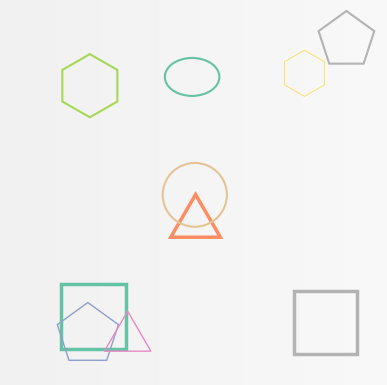[{"shape": "square", "thickness": 2.5, "radius": 0.42, "center": [0.24, 0.178]}, {"shape": "oval", "thickness": 1.5, "radius": 0.35, "center": [0.496, 0.8]}, {"shape": "triangle", "thickness": 2.5, "radius": 0.37, "center": [0.505, 0.421]}, {"shape": "pentagon", "thickness": 1, "radius": 0.41, "center": [0.227, 0.131]}, {"shape": "triangle", "thickness": 1, "radius": 0.35, "center": [0.329, 0.122]}, {"shape": "hexagon", "thickness": 1.5, "radius": 0.41, "center": [0.232, 0.777]}, {"shape": "hexagon", "thickness": 0.5, "radius": 0.3, "center": [0.786, 0.81]}, {"shape": "circle", "thickness": 1.5, "radius": 0.41, "center": [0.503, 0.494]}, {"shape": "square", "thickness": 2.5, "radius": 0.41, "center": [0.84, 0.163]}, {"shape": "pentagon", "thickness": 1.5, "radius": 0.38, "center": [0.894, 0.896]}]